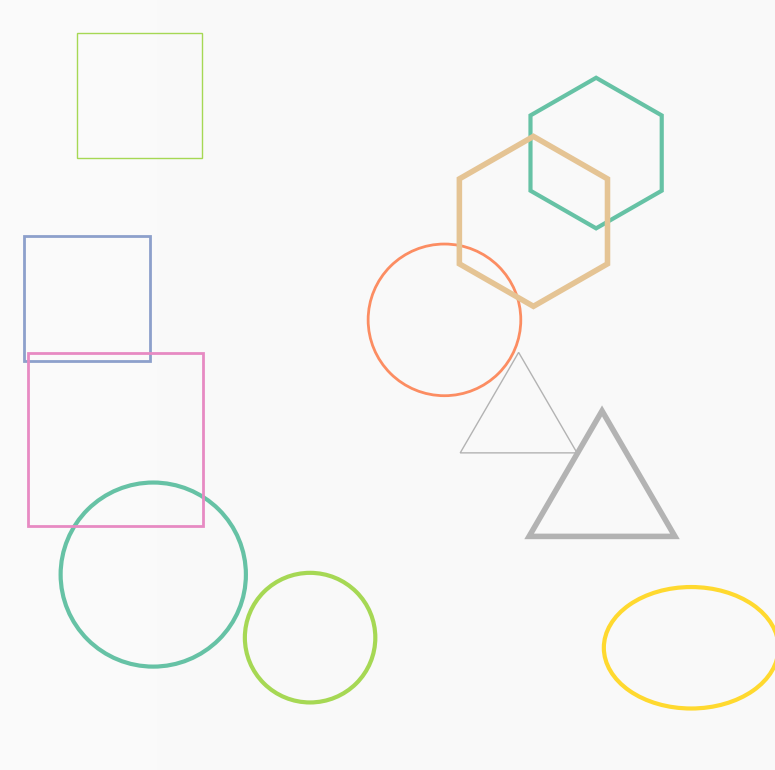[{"shape": "hexagon", "thickness": 1.5, "radius": 0.49, "center": [0.769, 0.801]}, {"shape": "circle", "thickness": 1.5, "radius": 0.6, "center": [0.198, 0.254]}, {"shape": "circle", "thickness": 1, "radius": 0.49, "center": [0.574, 0.585]}, {"shape": "square", "thickness": 1, "radius": 0.41, "center": [0.112, 0.612]}, {"shape": "square", "thickness": 1, "radius": 0.56, "center": [0.149, 0.429]}, {"shape": "circle", "thickness": 1.5, "radius": 0.42, "center": [0.4, 0.172]}, {"shape": "square", "thickness": 0.5, "radius": 0.4, "center": [0.179, 0.876]}, {"shape": "oval", "thickness": 1.5, "radius": 0.56, "center": [0.892, 0.159]}, {"shape": "hexagon", "thickness": 2, "radius": 0.55, "center": [0.688, 0.713]}, {"shape": "triangle", "thickness": 0.5, "radius": 0.44, "center": [0.669, 0.455]}, {"shape": "triangle", "thickness": 2, "radius": 0.54, "center": [0.777, 0.358]}]